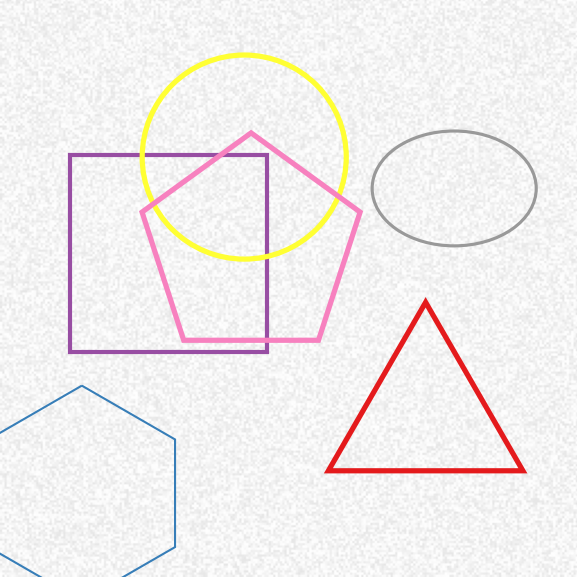[{"shape": "triangle", "thickness": 2.5, "radius": 0.97, "center": [0.737, 0.281]}, {"shape": "hexagon", "thickness": 1, "radius": 0.93, "center": [0.142, 0.145]}, {"shape": "square", "thickness": 2, "radius": 0.85, "center": [0.291, 0.56]}, {"shape": "circle", "thickness": 2.5, "radius": 0.88, "center": [0.423, 0.727]}, {"shape": "pentagon", "thickness": 2.5, "radius": 0.99, "center": [0.435, 0.571]}, {"shape": "oval", "thickness": 1.5, "radius": 0.71, "center": [0.786, 0.673]}]